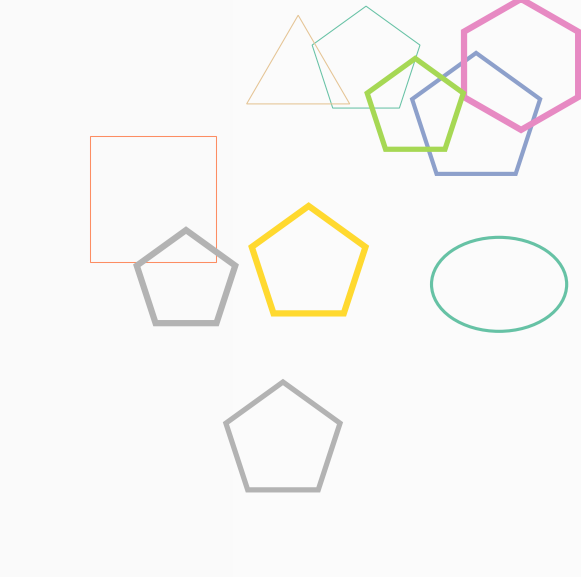[{"shape": "oval", "thickness": 1.5, "radius": 0.58, "center": [0.859, 0.507]}, {"shape": "pentagon", "thickness": 0.5, "radius": 0.49, "center": [0.63, 0.891]}, {"shape": "square", "thickness": 0.5, "radius": 0.54, "center": [0.263, 0.655]}, {"shape": "pentagon", "thickness": 2, "radius": 0.58, "center": [0.819, 0.792]}, {"shape": "hexagon", "thickness": 3, "radius": 0.57, "center": [0.896, 0.888]}, {"shape": "pentagon", "thickness": 2.5, "radius": 0.43, "center": [0.714, 0.811]}, {"shape": "pentagon", "thickness": 3, "radius": 0.51, "center": [0.531, 0.54]}, {"shape": "triangle", "thickness": 0.5, "radius": 0.51, "center": [0.513, 0.87]}, {"shape": "pentagon", "thickness": 3, "radius": 0.45, "center": [0.32, 0.512]}, {"shape": "pentagon", "thickness": 2.5, "radius": 0.52, "center": [0.487, 0.234]}]